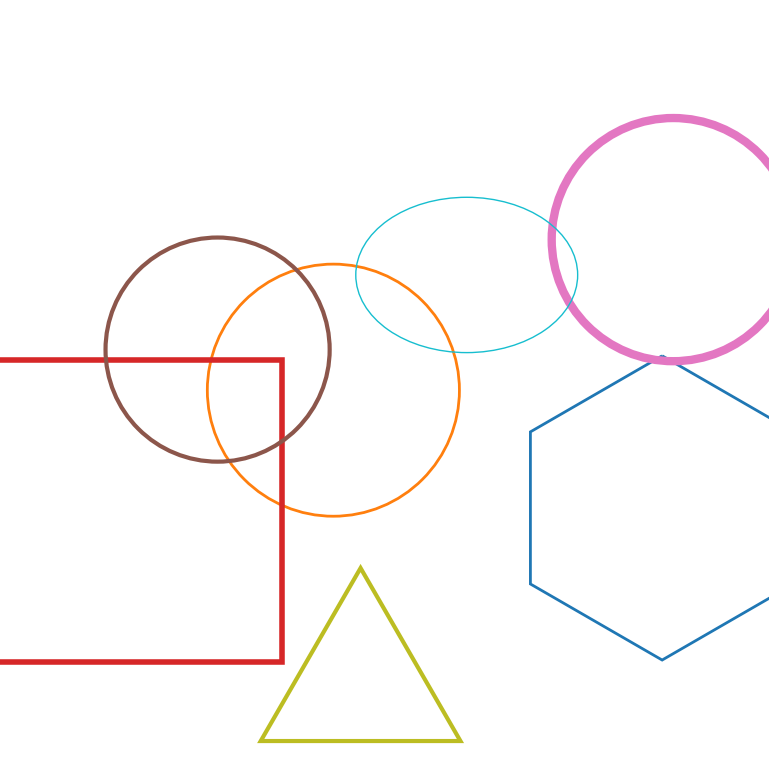[{"shape": "hexagon", "thickness": 1, "radius": 0.99, "center": [0.86, 0.34]}, {"shape": "circle", "thickness": 1, "radius": 0.82, "center": [0.433, 0.493]}, {"shape": "square", "thickness": 2, "radius": 0.98, "center": [0.17, 0.336]}, {"shape": "circle", "thickness": 1.5, "radius": 0.73, "center": [0.283, 0.546]}, {"shape": "circle", "thickness": 3, "radius": 0.79, "center": [0.874, 0.689]}, {"shape": "triangle", "thickness": 1.5, "radius": 0.75, "center": [0.468, 0.112]}, {"shape": "oval", "thickness": 0.5, "radius": 0.72, "center": [0.606, 0.643]}]